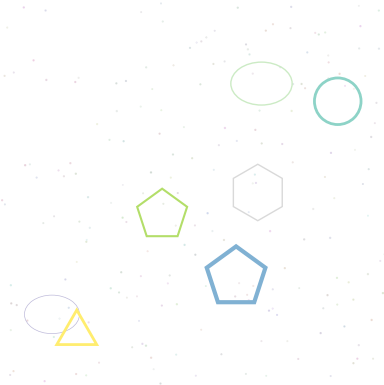[{"shape": "circle", "thickness": 2, "radius": 0.3, "center": [0.877, 0.737]}, {"shape": "oval", "thickness": 0.5, "radius": 0.36, "center": [0.135, 0.183]}, {"shape": "pentagon", "thickness": 3, "radius": 0.4, "center": [0.613, 0.28]}, {"shape": "pentagon", "thickness": 1.5, "radius": 0.34, "center": [0.421, 0.442]}, {"shape": "hexagon", "thickness": 1, "radius": 0.37, "center": [0.67, 0.5]}, {"shape": "oval", "thickness": 1, "radius": 0.4, "center": [0.679, 0.783]}, {"shape": "triangle", "thickness": 2, "radius": 0.3, "center": [0.199, 0.135]}]